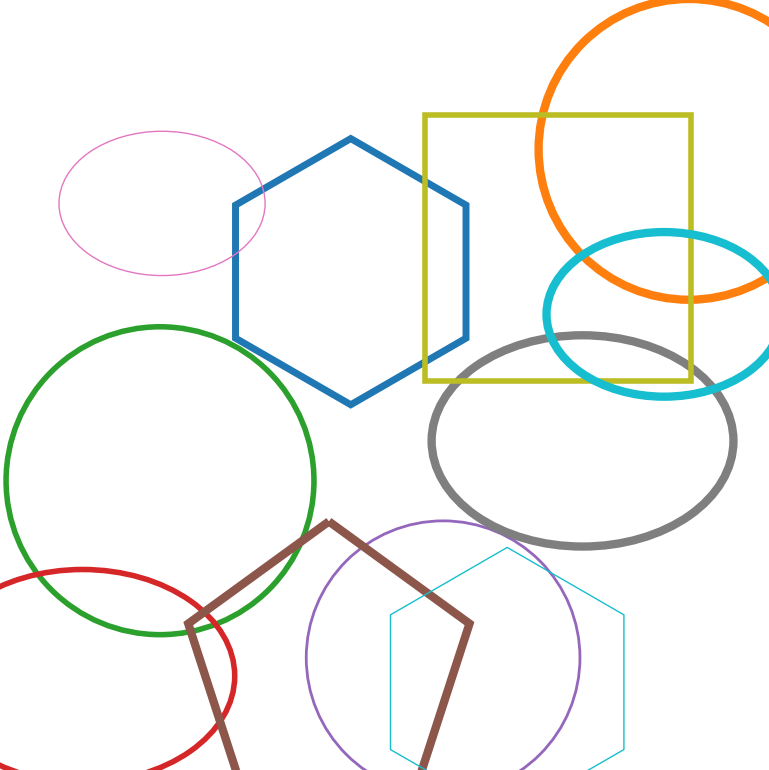[{"shape": "hexagon", "thickness": 2.5, "radius": 0.86, "center": [0.456, 0.647]}, {"shape": "circle", "thickness": 3, "radius": 0.98, "center": [0.895, 0.806]}, {"shape": "circle", "thickness": 2, "radius": 1.0, "center": [0.208, 0.376]}, {"shape": "oval", "thickness": 2, "radius": 0.99, "center": [0.107, 0.122]}, {"shape": "circle", "thickness": 1, "radius": 0.89, "center": [0.575, 0.146]}, {"shape": "pentagon", "thickness": 3, "radius": 0.96, "center": [0.427, 0.131]}, {"shape": "oval", "thickness": 0.5, "radius": 0.67, "center": [0.21, 0.736]}, {"shape": "oval", "thickness": 3, "radius": 0.98, "center": [0.757, 0.427]}, {"shape": "square", "thickness": 2, "radius": 0.86, "center": [0.725, 0.678]}, {"shape": "hexagon", "thickness": 0.5, "radius": 0.88, "center": [0.659, 0.114]}, {"shape": "oval", "thickness": 3, "radius": 0.76, "center": [0.862, 0.592]}]